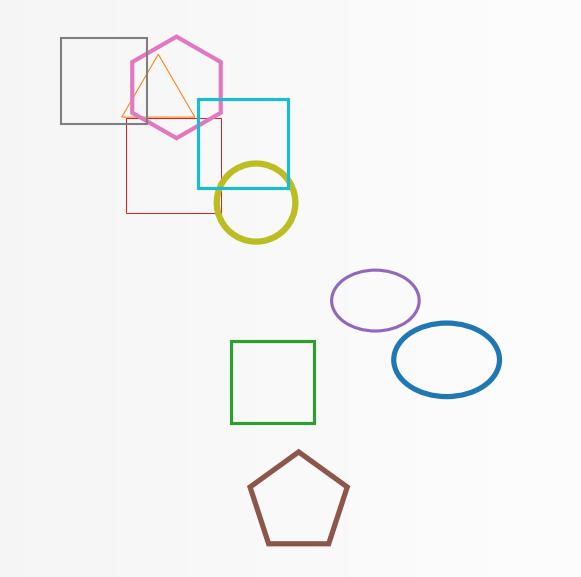[{"shape": "oval", "thickness": 2.5, "radius": 0.45, "center": [0.768, 0.376]}, {"shape": "triangle", "thickness": 0.5, "radius": 0.36, "center": [0.272, 0.833]}, {"shape": "square", "thickness": 1.5, "radius": 0.36, "center": [0.468, 0.338]}, {"shape": "square", "thickness": 0.5, "radius": 0.41, "center": [0.298, 0.713]}, {"shape": "oval", "thickness": 1.5, "radius": 0.38, "center": [0.646, 0.479]}, {"shape": "pentagon", "thickness": 2.5, "radius": 0.44, "center": [0.514, 0.129]}, {"shape": "hexagon", "thickness": 2, "radius": 0.44, "center": [0.304, 0.848]}, {"shape": "square", "thickness": 1, "radius": 0.37, "center": [0.179, 0.859]}, {"shape": "circle", "thickness": 3, "radius": 0.34, "center": [0.441, 0.648]}, {"shape": "square", "thickness": 1.5, "radius": 0.39, "center": [0.418, 0.751]}]